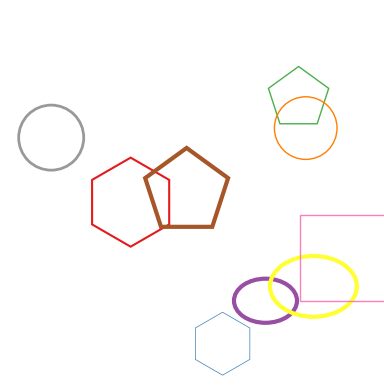[{"shape": "hexagon", "thickness": 1.5, "radius": 0.58, "center": [0.339, 0.475]}, {"shape": "hexagon", "thickness": 0.5, "radius": 0.41, "center": [0.578, 0.107]}, {"shape": "pentagon", "thickness": 1, "radius": 0.41, "center": [0.776, 0.745]}, {"shape": "oval", "thickness": 3, "radius": 0.41, "center": [0.69, 0.219]}, {"shape": "circle", "thickness": 1, "radius": 0.41, "center": [0.794, 0.667]}, {"shape": "oval", "thickness": 3, "radius": 0.56, "center": [0.814, 0.256]}, {"shape": "pentagon", "thickness": 3, "radius": 0.57, "center": [0.485, 0.502]}, {"shape": "square", "thickness": 1, "radius": 0.56, "center": [0.89, 0.329]}, {"shape": "circle", "thickness": 2, "radius": 0.42, "center": [0.133, 0.643]}]